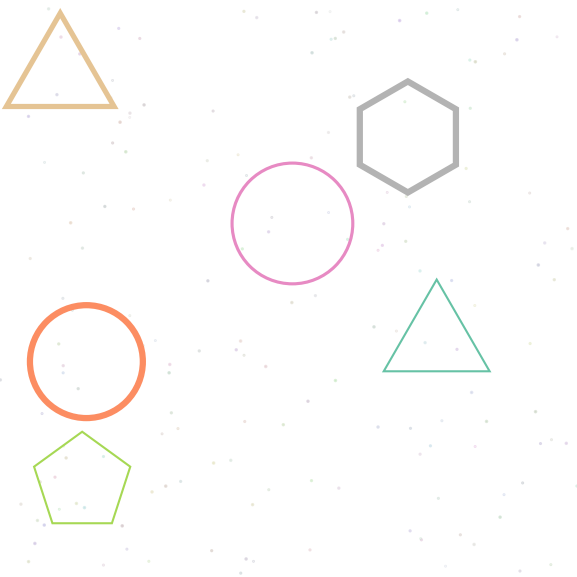[{"shape": "triangle", "thickness": 1, "radius": 0.53, "center": [0.756, 0.409]}, {"shape": "circle", "thickness": 3, "radius": 0.49, "center": [0.15, 0.373]}, {"shape": "circle", "thickness": 1.5, "radius": 0.52, "center": [0.506, 0.612]}, {"shape": "pentagon", "thickness": 1, "radius": 0.44, "center": [0.142, 0.164]}, {"shape": "triangle", "thickness": 2.5, "radius": 0.54, "center": [0.104, 0.869]}, {"shape": "hexagon", "thickness": 3, "radius": 0.48, "center": [0.706, 0.762]}]